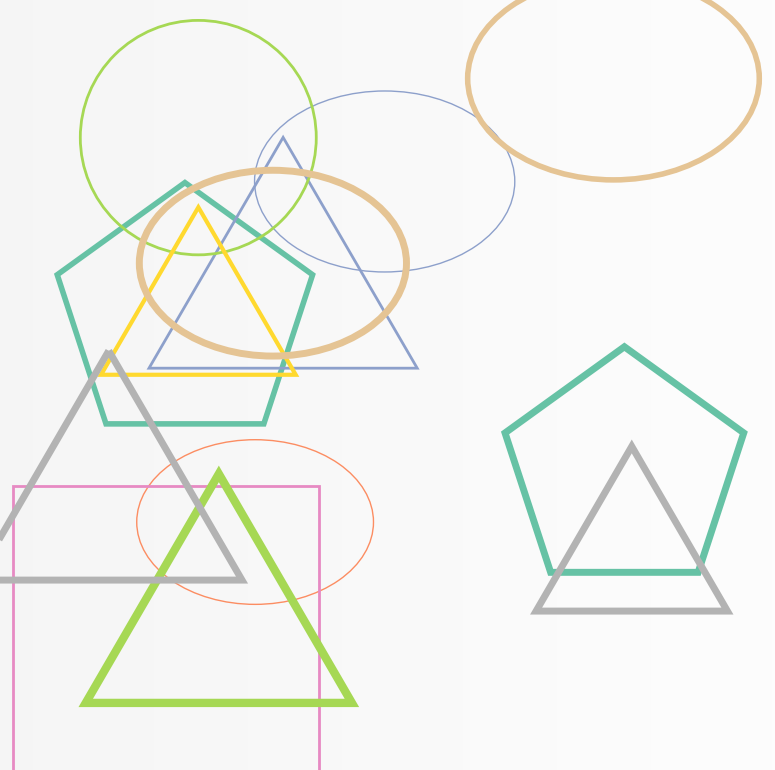[{"shape": "pentagon", "thickness": 2, "radius": 0.87, "center": [0.239, 0.59]}, {"shape": "pentagon", "thickness": 2.5, "radius": 0.81, "center": [0.806, 0.388]}, {"shape": "oval", "thickness": 0.5, "radius": 0.76, "center": [0.329, 0.322]}, {"shape": "oval", "thickness": 0.5, "radius": 0.84, "center": [0.496, 0.764]}, {"shape": "triangle", "thickness": 1, "radius": 1.0, "center": [0.365, 0.622]}, {"shape": "square", "thickness": 1, "radius": 0.99, "center": [0.214, 0.171]}, {"shape": "circle", "thickness": 1, "radius": 0.76, "center": [0.256, 0.821]}, {"shape": "triangle", "thickness": 3, "radius": 0.99, "center": [0.282, 0.186]}, {"shape": "triangle", "thickness": 1.5, "radius": 0.73, "center": [0.256, 0.586]}, {"shape": "oval", "thickness": 2.5, "radius": 0.86, "center": [0.352, 0.658]}, {"shape": "oval", "thickness": 2, "radius": 0.94, "center": [0.792, 0.898]}, {"shape": "triangle", "thickness": 2.5, "radius": 0.71, "center": [0.815, 0.278]}, {"shape": "triangle", "thickness": 2.5, "radius": 0.99, "center": [0.14, 0.346]}]